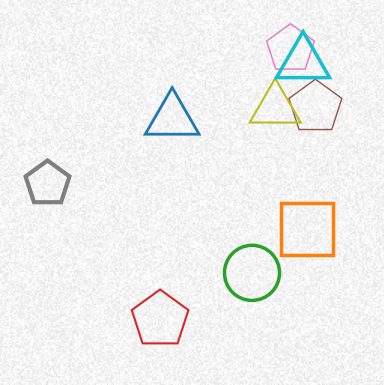[{"shape": "triangle", "thickness": 2, "radius": 0.4, "center": [0.447, 0.692]}, {"shape": "square", "thickness": 2.5, "radius": 0.34, "center": [0.797, 0.404]}, {"shape": "circle", "thickness": 2.5, "radius": 0.36, "center": [0.655, 0.291]}, {"shape": "pentagon", "thickness": 1.5, "radius": 0.39, "center": [0.416, 0.171]}, {"shape": "pentagon", "thickness": 1, "radius": 0.36, "center": [0.819, 0.722]}, {"shape": "pentagon", "thickness": 1, "radius": 0.33, "center": [0.754, 0.873]}, {"shape": "pentagon", "thickness": 3, "radius": 0.3, "center": [0.123, 0.523]}, {"shape": "triangle", "thickness": 1.5, "radius": 0.38, "center": [0.715, 0.72]}, {"shape": "triangle", "thickness": 2.5, "radius": 0.4, "center": [0.787, 0.838]}]